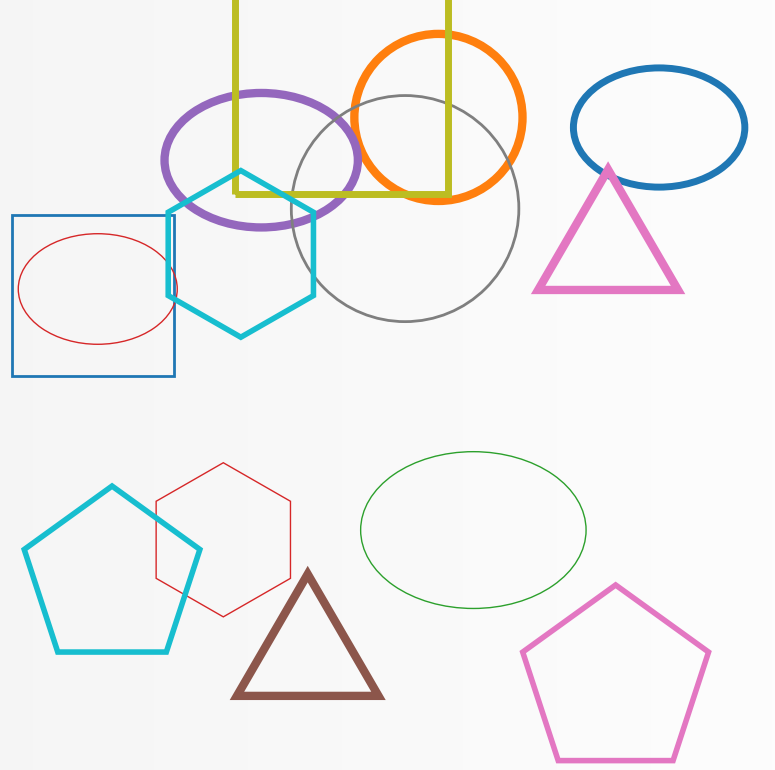[{"shape": "oval", "thickness": 2.5, "radius": 0.55, "center": [0.85, 0.834]}, {"shape": "square", "thickness": 1, "radius": 0.52, "center": [0.12, 0.616]}, {"shape": "circle", "thickness": 3, "radius": 0.54, "center": [0.566, 0.847]}, {"shape": "oval", "thickness": 0.5, "radius": 0.73, "center": [0.611, 0.312]}, {"shape": "hexagon", "thickness": 0.5, "radius": 0.5, "center": [0.288, 0.299]}, {"shape": "oval", "thickness": 0.5, "radius": 0.51, "center": [0.126, 0.625]}, {"shape": "oval", "thickness": 3, "radius": 0.62, "center": [0.337, 0.792]}, {"shape": "triangle", "thickness": 3, "radius": 0.53, "center": [0.397, 0.149]}, {"shape": "pentagon", "thickness": 2, "radius": 0.63, "center": [0.794, 0.114]}, {"shape": "triangle", "thickness": 3, "radius": 0.52, "center": [0.785, 0.676]}, {"shape": "circle", "thickness": 1, "radius": 0.73, "center": [0.523, 0.729]}, {"shape": "square", "thickness": 2.5, "radius": 0.69, "center": [0.44, 0.885]}, {"shape": "hexagon", "thickness": 2, "radius": 0.54, "center": [0.311, 0.67]}, {"shape": "pentagon", "thickness": 2, "radius": 0.6, "center": [0.145, 0.25]}]